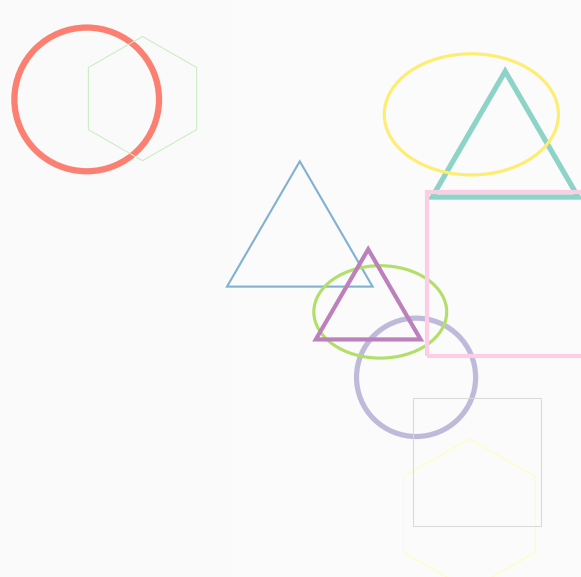[{"shape": "triangle", "thickness": 2.5, "radius": 0.73, "center": [0.869, 0.73]}, {"shape": "hexagon", "thickness": 0.5, "radius": 0.65, "center": [0.808, 0.108]}, {"shape": "circle", "thickness": 2.5, "radius": 0.51, "center": [0.716, 0.346]}, {"shape": "circle", "thickness": 3, "radius": 0.62, "center": [0.149, 0.827]}, {"shape": "triangle", "thickness": 1, "radius": 0.72, "center": [0.516, 0.575]}, {"shape": "oval", "thickness": 1.5, "radius": 0.57, "center": [0.654, 0.459]}, {"shape": "square", "thickness": 2, "radius": 0.71, "center": [0.877, 0.525]}, {"shape": "square", "thickness": 0.5, "radius": 0.55, "center": [0.821, 0.199]}, {"shape": "triangle", "thickness": 2, "radius": 0.52, "center": [0.633, 0.463]}, {"shape": "hexagon", "thickness": 0.5, "radius": 0.54, "center": [0.245, 0.828]}, {"shape": "oval", "thickness": 1.5, "radius": 0.75, "center": [0.811, 0.801]}]